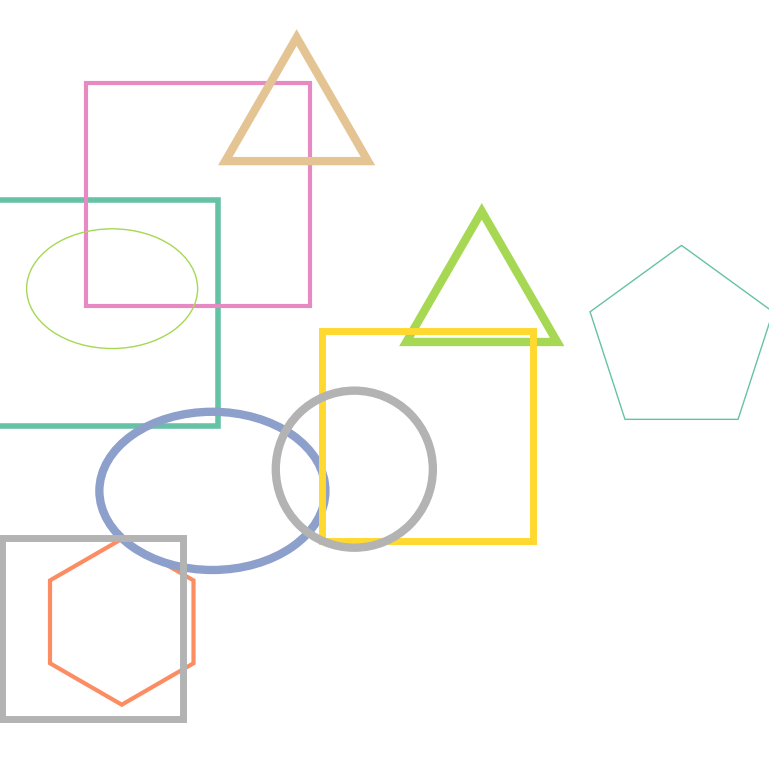[{"shape": "square", "thickness": 2, "radius": 0.73, "center": [0.136, 0.593]}, {"shape": "pentagon", "thickness": 0.5, "radius": 0.62, "center": [0.885, 0.556]}, {"shape": "hexagon", "thickness": 1.5, "radius": 0.54, "center": [0.158, 0.192]}, {"shape": "oval", "thickness": 3, "radius": 0.73, "center": [0.276, 0.362]}, {"shape": "square", "thickness": 1.5, "radius": 0.73, "center": [0.257, 0.748]}, {"shape": "oval", "thickness": 0.5, "radius": 0.56, "center": [0.146, 0.625]}, {"shape": "triangle", "thickness": 3, "radius": 0.57, "center": [0.626, 0.612]}, {"shape": "square", "thickness": 2.5, "radius": 0.68, "center": [0.555, 0.434]}, {"shape": "triangle", "thickness": 3, "radius": 0.53, "center": [0.385, 0.844]}, {"shape": "square", "thickness": 2.5, "radius": 0.59, "center": [0.12, 0.184]}, {"shape": "circle", "thickness": 3, "radius": 0.51, "center": [0.46, 0.391]}]